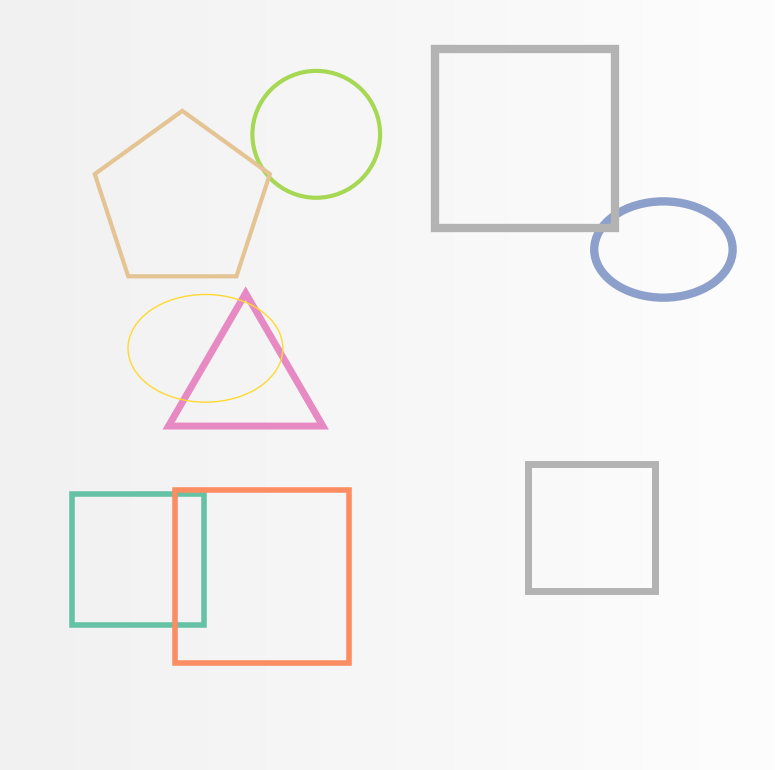[{"shape": "square", "thickness": 2, "radius": 0.42, "center": [0.178, 0.273]}, {"shape": "square", "thickness": 2, "radius": 0.56, "center": [0.338, 0.251]}, {"shape": "oval", "thickness": 3, "radius": 0.45, "center": [0.856, 0.676]}, {"shape": "triangle", "thickness": 2.5, "radius": 0.57, "center": [0.317, 0.504]}, {"shape": "circle", "thickness": 1.5, "radius": 0.41, "center": [0.408, 0.826]}, {"shape": "oval", "thickness": 0.5, "radius": 0.5, "center": [0.265, 0.548]}, {"shape": "pentagon", "thickness": 1.5, "radius": 0.59, "center": [0.235, 0.737]}, {"shape": "square", "thickness": 3, "radius": 0.58, "center": [0.678, 0.821]}, {"shape": "square", "thickness": 2.5, "radius": 0.41, "center": [0.763, 0.315]}]